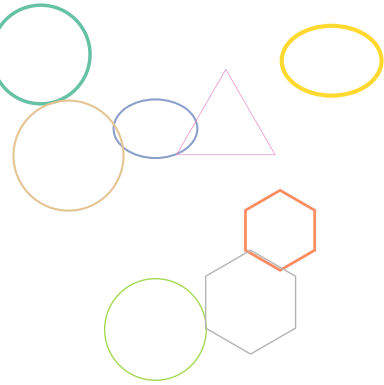[{"shape": "circle", "thickness": 2.5, "radius": 0.64, "center": [0.106, 0.858]}, {"shape": "hexagon", "thickness": 2, "radius": 0.52, "center": [0.727, 0.402]}, {"shape": "oval", "thickness": 1.5, "radius": 0.54, "center": [0.404, 0.666]}, {"shape": "triangle", "thickness": 0.5, "radius": 0.74, "center": [0.587, 0.672]}, {"shape": "circle", "thickness": 1, "radius": 0.66, "center": [0.404, 0.144]}, {"shape": "oval", "thickness": 3, "radius": 0.65, "center": [0.861, 0.842]}, {"shape": "circle", "thickness": 1.5, "radius": 0.71, "center": [0.178, 0.596]}, {"shape": "hexagon", "thickness": 1, "radius": 0.67, "center": [0.651, 0.215]}]